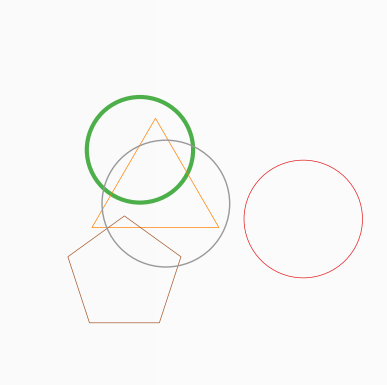[{"shape": "circle", "thickness": 0.5, "radius": 0.76, "center": [0.783, 0.431]}, {"shape": "circle", "thickness": 3, "radius": 0.69, "center": [0.361, 0.611]}, {"shape": "triangle", "thickness": 0.5, "radius": 0.95, "center": [0.401, 0.504]}, {"shape": "pentagon", "thickness": 0.5, "radius": 0.77, "center": [0.321, 0.286]}, {"shape": "circle", "thickness": 1, "radius": 0.82, "center": [0.428, 0.471]}]